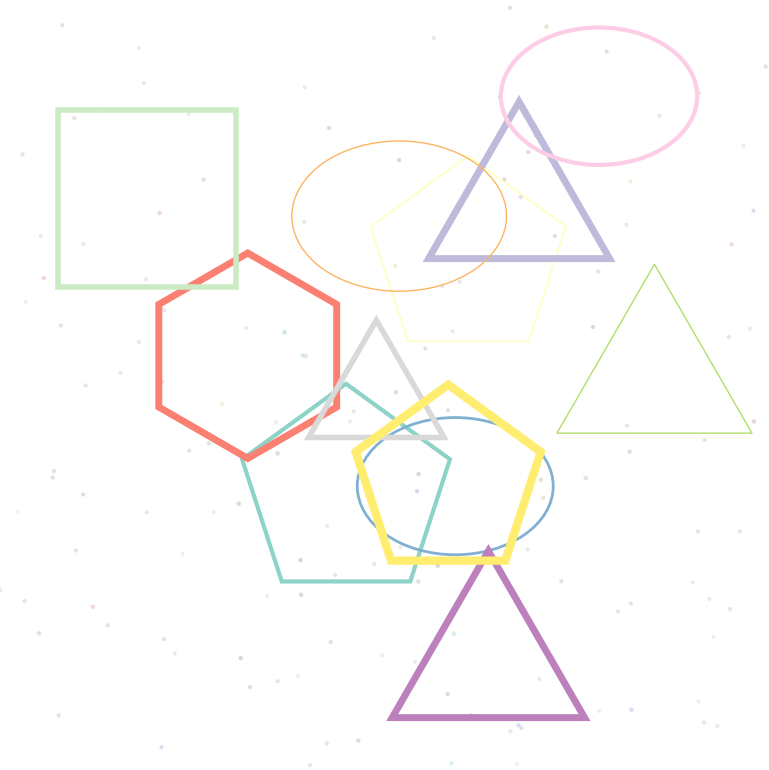[{"shape": "pentagon", "thickness": 1.5, "radius": 0.71, "center": [0.449, 0.36]}, {"shape": "pentagon", "thickness": 0.5, "radius": 0.67, "center": [0.608, 0.664]}, {"shape": "triangle", "thickness": 2.5, "radius": 0.68, "center": [0.674, 0.732]}, {"shape": "hexagon", "thickness": 2.5, "radius": 0.67, "center": [0.322, 0.538]}, {"shape": "oval", "thickness": 1, "radius": 0.64, "center": [0.591, 0.369]}, {"shape": "oval", "thickness": 0.5, "radius": 0.7, "center": [0.518, 0.719]}, {"shape": "triangle", "thickness": 0.5, "radius": 0.73, "center": [0.85, 0.511]}, {"shape": "oval", "thickness": 1.5, "radius": 0.64, "center": [0.778, 0.875]}, {"shape": "triangle", "thickness": 2, "radius": 0.51, "center": [0.489, 0.483]}, {"shape": "triangle", "thickness": 2.5, "radius": 0.72, "center": [0.634, 0.14]}, {"shape": "square", "thickness": 2, "radius": 0.58, "center": [0.191, 0.742]}, {"shape": "pentagon", "thickness": 3, "radius": 0.63, "center": [0.582, 0.374]}]